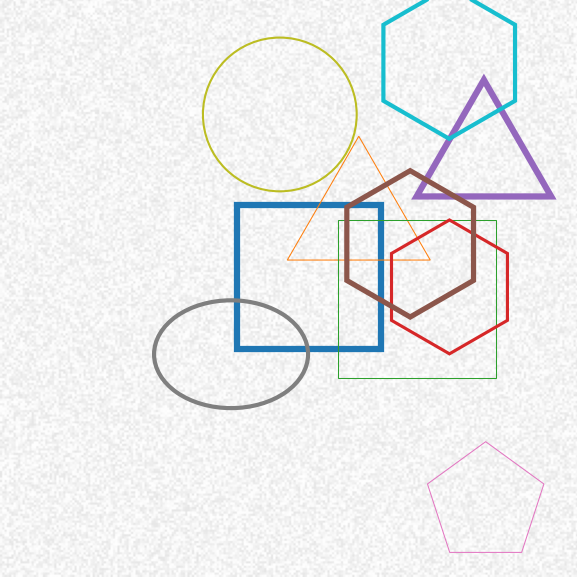[{"shape": "square", "thickness": 3, "radius": 0.62, "center": [0.535, 0.519]}, {"shape": "triangle", "thickness": 0.5, "radius": 0.71, "center": [0.621, 0.62]}, {"shape": "square", "thickness": 0.5, "radius": 0.69, "center": [0.722, 0.481]}, {"shape": "hexagon", "thickness": 1.5, "radius": 0.58, "center": [0.778, 0.502]}, {"shape": "triangle", "thickness": 3, "radius": 0.67, "center": [0.838, 0.726]}, {"shape": "hexagon", "thickness": 2.5, "radius": 0.63, "center": [0.71, 0.577]}, {"shape": "pentagon", "thickness": 0.5, "radius": 0.53, "center": [0.841, 0.128]}, {"shape": "oval", "thickness": 2, "radius": 0.67, "center": [0.4, 0.386]}, {"shape": "circle", "thickness": 1, "radius": 0.67, "center": [0.485, 0.801]}, {"shape": "hexagon", "thickness": 2, "radius": 0.66, "center": [0.778, 0.89]}]